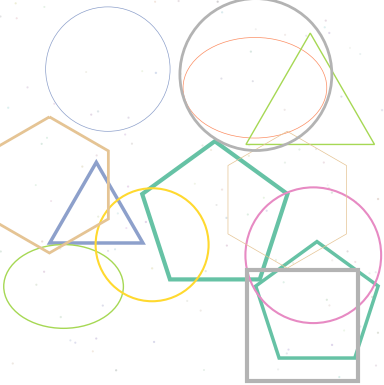[{"shape": "pentagon", "thickness": 2.5, "radius": 0.84, "center": [0.823, 0.205]}, {"shape": "pentagon", "thickness": 3, "radius": 0.99, "center": [0.558, 0.435]}, {"shape": "oval", "thickness": 0.5, "radius": 0.93, "center": [0.662, 0.772]}, {"shape": "circle", "thickness": 0.5, "radius": 0.81, "center": [0.28, 0.82]}, {"shape": "triangle", "thickness": 2.5, "radius": 0.7, "center": [0.25, 0.439]}, {"shape": "circle", "thickness": 1.5, "radius": 0.88, "center": [0.814, 0.337]}, {"shape": "triangle", "thickness": 1, "radius": 0.96, "center": [0.806, 0.721]}, {"shape": "oval", "thickness": 1, "radius": 0.78, "center": [0.165, 0.256]}, {"shape": "circle", "thickness": 1.5, "radius": 0.73, "center": [0.395, 0.364]}, {"shape": "hexagon", "thickness": 0.5, "radius": 0.89, "center": [0.746, 0.481]}, {"shape": "hexagon", "thickness": 2, "radius": 0.88, "center": [0.128, 0.52]}, {"shape": "circle", "thickness": 2, "radius": 0.99, "center": [0.665, 0.806]}, {"shape": "square", "thickness": 3, "radius": 0.72, "center": [0.786, 0.154]}]